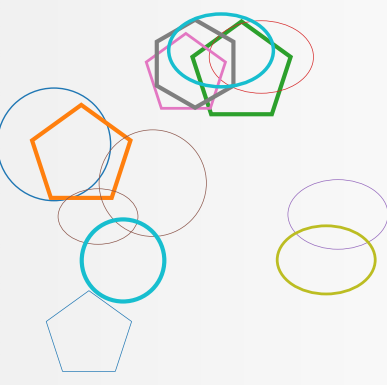[{"shape": "circle", "thickness": 1, "radius": 0.73, "center": [0.139, 0.625]}, {"shape": "pentagon", "thickness": 0.5, "radius": 0.58, "center": [0.229, 0.129]}, {"shape": "pentagon", "thickness": 3, "radius": 0.67, "center": [0.21, 0.594]}, {"shape": "pentagon", "thickness": 3, "radius": 0.67, "center": [0.623, 0.811]}, {"shape": "oval", "thickness": 0.5, "radius": 0.67, "center": [0.674, 0.852]}, {"shape": "oval", "thickness": 0.5, "radius": 0.65, "center": [0.872, 0.443]}, {"shape": "circle", "thickness": 0.5, "radius": 0.69, "center": [0.394, 0.524]}, {"shape": "oval", "thickness": 0.5, "radius": 0.52, "center": [0.253, 0.438]}, {"shape": "pentagon", "thickness": 2, "radius": 0.54, "center": [0.48, 0.806]}, {"shape": "hexagon", "thickness": 3, "radius": 0.57, "center": [0.504, 0.834]}, {"shape": "oval", "thickness": 2, "radius": 0.63, "center": [0.842, 0.325]}, {"shape": "oval", "thickness": 2.5, "radius": 0.68, "center": [0.57, 0.869]}, {"shape": "circle", "thickness": 3, "radius": 0.53, "center": [0.317, 0.323]}]